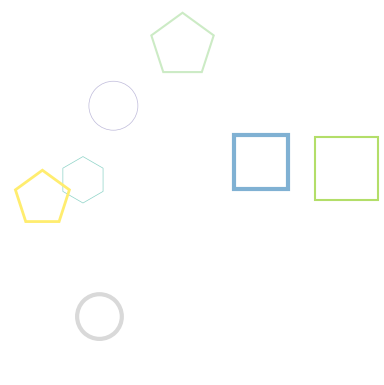[{"shape": "hexagon", "thickness": 0.5, "radius": 0.3, "center": [0.215, 0.533]}, {"shape": "circle", "thickness": 0.5, "radius": 0.32, "center": [0.295, 0.725]}, {"shape": "square", "thickness": 3, "radius": 0.35, "center": [0.678, 0.578]}, {"shape": "square", "thickness": 1.5, "radius": 0.41, "center": [0.899, 0.562]}, {"shape": "circle", "thickness": 3, "radius": 0.29, "center": [0.258, 0.178]}, {"shape": "pentagon", "thickness": 1.5, "radius": 0.43, "center": [0.474, 0.882]}, {"shape": "pentagon", "thickness": 2, "radius": 0.37, "center": [0.11, 0.484]}]